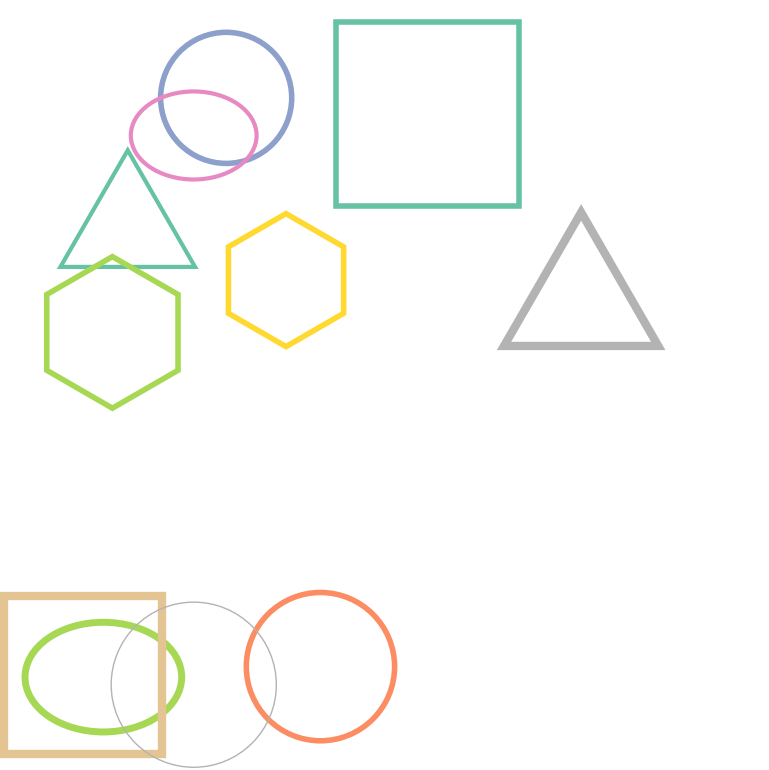[{"shape": "square", "thickness": 2, "radius": 0.6, "center": [0.555, 0.852]}, {"shape": "triangle", "thickness": 1.5, "radius": 0.5, "center": [0.166, 0.704]}, {"shape": "circle", "thickness": 2, "radius": 0.48, "center": [0.416, 0.134]}, {"shape": "circle", "thickness": 2, "radius": 0.43, "center": [0.294, 0.873]}, {"shape": "oval", "thickness": 1.5, "radius": 0.41, "center": [0.252, 0.824]}, {"shape": "hexagon", "thickness": 2, "radius": 0.49, "center": [0.146, 0.568]}, {"shape": "oval", "thickness": 2.5, "radius": 0.51, "center": [0.134, 0.121]}, {"shape": "hexagon", "thickness": 2, "radius": 0.43, "center": [0.371, 0.636]}, {"shape": "square", "thickness": 3, "radius": 0.51, "center": [0.108, 0.123]}, {"shape": "triangle", "thickness": 3, "radius": 0.58, "center": [0.755, 0.609]}, {"shape": "circle", "thickness": 0.5, "radius": 0.54, "center": [0.252, 0.111]}]